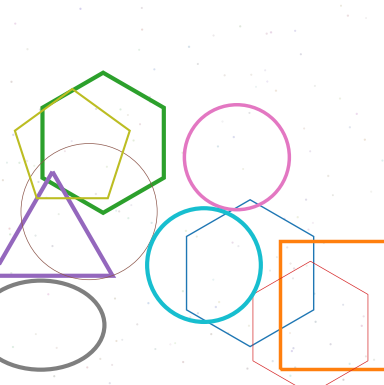[{"shape": "hexagon", "thickness": 1, "radius": 0.95, "center": [0.65, 0.29]}, {"shape": "square", "thickness": 2.5, "radius": 0.83, "center": [0.894, 0.207]}, {"shape": "hexagon", "thickness": 3, "radius": 0.91, "center": [0.268, 0.629]}, {"shape": "hexagon", "thickness": 0.5, "radius": 0.86, "center": [0.806, 0.149]}, {"shape": "triangle", "thickness": 3, "radius": 0.9, "center": [0.136, 0.374]}, {"shape": "circle", "thickness": 0.5, "radius": 0.88, "center": [0.231, 0.45]}, {"shape": "circle", "thickness": 2.5, "radius": 0.68, "center": [0.615, 0.592]}, {"shape": "oval", "thickness": 3, "radius": 0.83, "center": [0.106, 0.155]}, {"shape": "pentagon", "thickness": 1.5, "radius": 0.78, "center": [0.188, 0.612]}, {"shape": "circle", "thickness": 3, "radius": 0.74, "center": [0.53, 0.311]}]